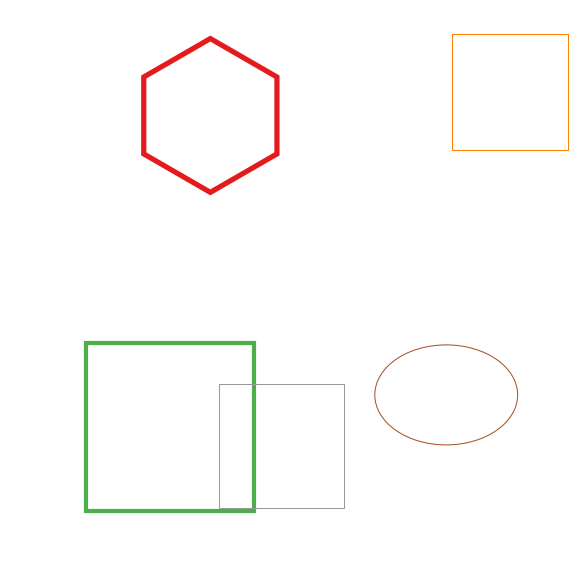[{"shape": "hexagon", "thickness": 2.5, "radius": 0.67, "center": [0.364, 0.799]}, {"shape": "square", "thickness": 2, "radius": 0.72, "center": [0.294, 0.26]}, {"shape": "square", "thickness": 0.5, "radius": 0.5, "center": [0.884, 0.841]}, {"shape": "oval", "thickness": 0.5, "radius": 0.62, "center": [0.773, 0.315]}, {"shape": "square", "thickness": 0.5, "radius": 0.54, "center": [0.487, 0.227]}]